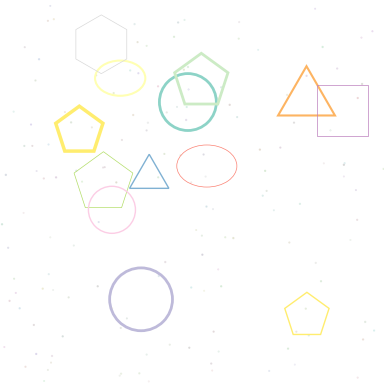[{"shape": "circle", "thickness": 2, "radius": 0.37, "center": [0.488, 0.735]}, {"shape": "oval", "thickness": 1.5, "radius": 0.33, "center": [0.312, 0.797]}, {"shape": "circle", "thickness": 2, "radius": 0.41, "center": [0.366, 0.223]}, {"shape": "oval", "thickness": 0.5, "radius": 0.39, "center": [0.537, 0.569]}, {"shape": "triangle", "thickness": 1, "radius": 0.29, "center": [0.388, 0.54]}, {"shape": "triangle", "thickness": 1.5, "radius": 0.43, "center": [0.796, 0.743]}, {"shape": "pentagon", "thickness": 0.5, "radius": 0.4, "center": [0.269, 0.526]}, {"shape": "circle", "thickness": 1, "radius": 0.31, "center": [0.291, 0.455]}, {"shape": "hexagon", "thickness": 0.5, "radius": 0.38, "center": [0.263, 0.885]}, {"shape": "square", "thickness": 0.5, "radius": 0.33, "center": [0.889, 0.713]}, {"shape": "pentagon", "thickness": 2, "radius": 0.36, "center": [0.523, 0.789]}, {"shape": "pentagon", "thickness": 2.5, "radius": 0.32, "center": [0.206, 0.66]}, {"shape": "pentagon", "thickness": 1, "radius": 0.3, "center": [0.797, 0.18]}]